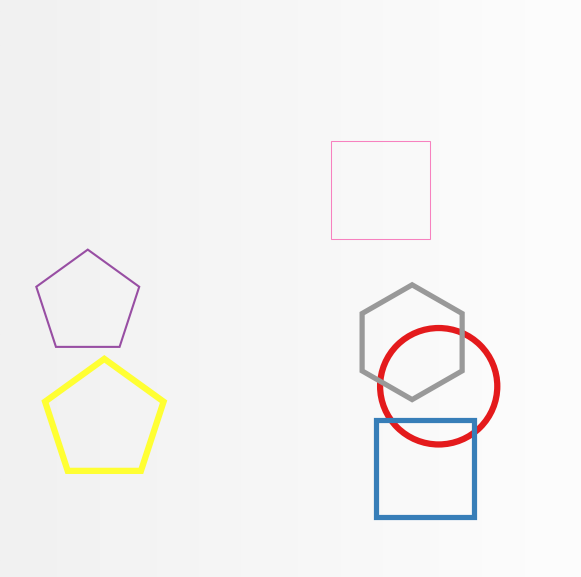[{"shape": "circle", "thickness": 3, "radius": 0.5, "center": [0.755, 0.33]}, {"shape": "square", "thickness": 2.5, "radius": 0.42, "center": [0.731, 0.188]}, {"shape": "pentagon", "thickness": 1, "radius": 0.47, "center": [0.151, 0.474]}, {"shape": "pentagon", "thickness": 3, "radius": 0.54, "center": [0.179, 0.271]}, {"shape": "square", "thickness": 0.5, "radius": 0.42, "center": [0.654, 0.669]}, {"shape": "hexagon", "thickness": 2.5, "radius": 0.5, "center": [0.709, 0.407]}]